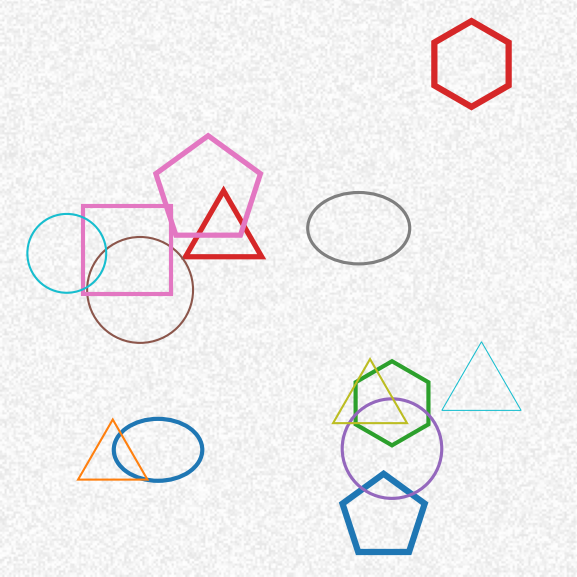[{"shape": "oval", "thickness": 2, "radius": 0.38, "center": [0.274, 0.22]}, {"shape": "pentagon", "thickness": 3, "radius": 0.37, "center": [0.664, 0.104]}, {"shape": "triangle", "thickness": 1, "radius": 0.35, "center": [0.195, 0.203]}, {"shape": "hexagon", "thickness": 2, "radius": 0.36, "center": [0.679, 0.301]}, {"shape": "hexagon", "thickness": 3, "radius": 0.37, "center": [0.816, 0.888]}, {"shape": "triangle", "thickness": 2.5, "radius": 0.38, "center": [0.387, 0.593]}, {"shape": "circle", "thickness": 1.5, "radius": 0.43, "center": [0.679, 0.222]}, {"shape": "circle", "thickness": 1, "radius": 0.46, "center": [0.243, 0.497]}, {"shape": "pentagon", "thickness": 2.5, "radius": 0.48, "center": [0.36, 0.669]}, {"shape": "square", "thickness": 2, "radius": 0.38, "center": [0.221, 0.567]}, {"shape": "oval", "thickness": 1.5, "radius": 0.44, "center": [0.621, 0.604]}, {"shape": "triangle", "thickness": 1, "radius": 0.37, "center": [0.641, 0.303]}, {"shape": "triangle", "thickness": 0.5, "radius": 0.4, "center": [0.834, 0.328]}, {"shape": "circle", "thickness": 1, "radius": 0.34, "center": [0.116, 0.56]}]